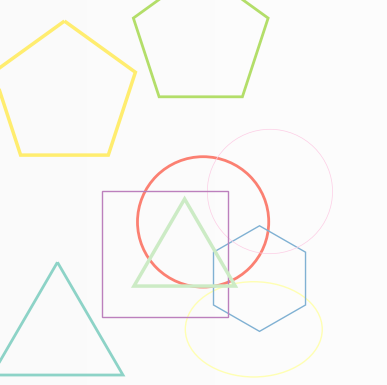[{"shape": "triangle", "thickness": 2, "radius": 0.98, "center": [0.148, 0.124]}, {"shape": "oval", "thickness": 1, "radius": 0.88, "center": [0.655, 0.145]}, {"shape": "circle", "thickness": 2, "radius": 0.85, "center": [0.524, 0.424]}, {"shape": "hexagon", "thickness": 1, "radius": 0.69, "center": [0.67, 0.276]}, {"shape": "pentagon", "thickness": 2, "radius": 0.91, "center": [0.518, 0.897]}, {"shape": "circle", "thickness": 0.5, "radius": 0.81, "center": [0.697, 0.503]}, {"shape": "square", "thickness": 1, "radius": 0.82, "center": [0.426, 0.34]}, {"shape": "triangle", "thickness": 2.5, "radius": 0.75, "center": [0.476, 0.332]}, {"shape": "pentagon", "thickness": 2.5, "radius": 0.96, "center": [0.166, 0.753]}]